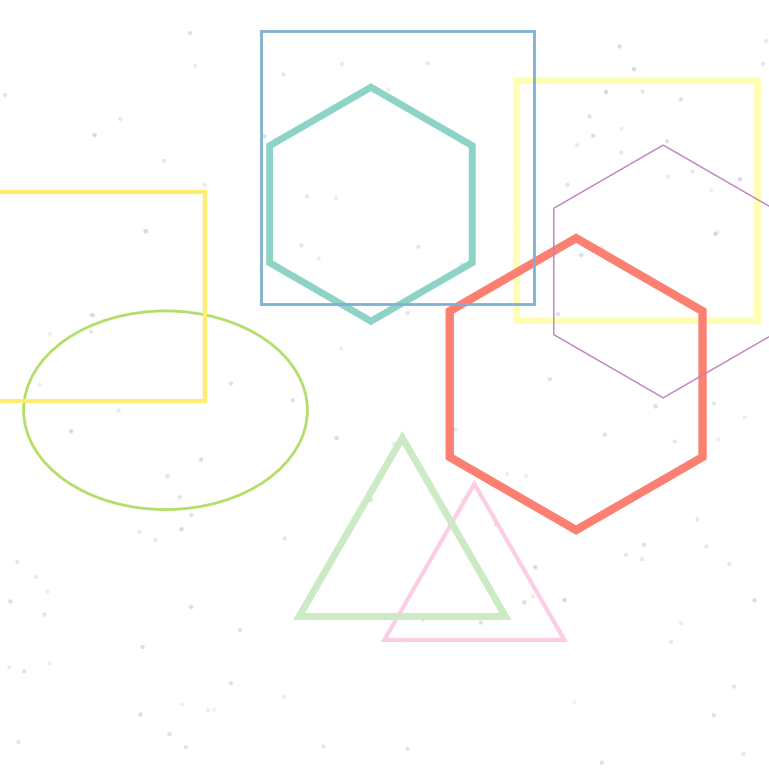[{"shape": "hexagon", "thickness": 2.5, "radius": 0.76, "center": [0.482, 0.735]}, {"shape": "square", "thickness": 2.5, "radius": 0.78, "center": [0.826, 0.741]}, {"shape": "hexagon", "thickness": 3, "radius": 0.95, "center": [0.748, 0.501]}, {"shape": "square", "thickness": 1, "radius": 0.89, "center": [0.516, 0.782]}, {"shape": "oval", "thickness": 1, "radius": 0.92, "center": [0.215, 0.467]}, {"shape": "triangle", "thickness": 1.5, "radius": 0.68, "center": [0.616, 0.236]}, {"shape": "hexagon", "thickness": 0.5, "radius": 0.82, "center": [0.861, 0.647]}, {"shape": "triangle", "thickness": 2.5, "radius": 0.77, "center": [0.522, 0.277]}, {"shape": "square", "thickness": 1.5, "radius": 0.68, "center": [0.131, 0.615]}]